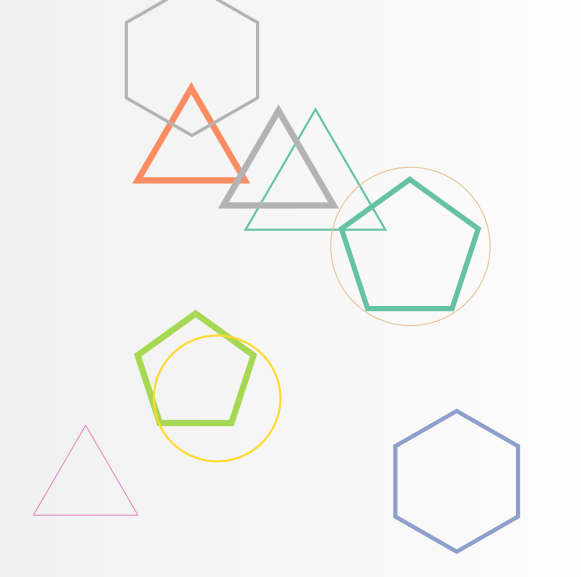[{"shape": "pentagon", "thickness": 2.5, "radius": 0.62, "center": [0.705, 0.565]}, {"shape": "triangle", "thickness": 1, "radius": 0.69, "center": [0.543, 0.671]}, {"shape": "triangle", "thickness": 3, "radius": 0.53, "center": [0.329, 0.74]}, {"shape": "hexagon", "thickness": 2, "radius": 0.61, "center": [0.786, 0.166]}, {"shape": "triangle", "thickness": 0.5, "radius": 0.52, "center": [0.147, 0.159]}, {"shape": "pentagon", "thickness": 3, "radius": 0.52, "center": [0.337, 0.351]}, {"shape": "circle", "thickness": 1, "radius": 0.54, "center": [0.374, 0.309]}, {"shape": "circle", "thickness": 0.5, "radius": 0.69, "center": [0.706, 0.572]}, {"shape": "hexagon", "thickness": 1.5, "radius": 0.65, "center": [0.33, 0.895]}, {"shape": "triangle", "thickness": 3, "radius": 0.55, "center": [0.479, 0.698]}]